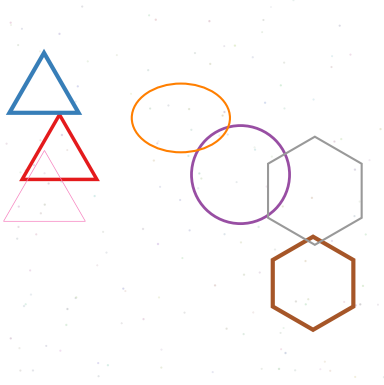[{"shape": "triangle", "thickness": 2.5, "radius": 0.56, "center": [0.155, 0.59]}, {"shape": "triangle", "thickness": 3, "radius": 0.52, "center": [0.114, 0.759]}, {"shape": "circle", "thickness": 2, "radius": 0.64, "center": [0.625, 0.546]}, {"shape": "oval", "thickness": 1.5, "radius": 0.64, "center": [0.47, 0.694]}, {"shape": "hexagon", "thickness": 3, "radius": 0.6, "center": [0.813, 0.264]}, {"shape": "triangle", "thickness": 0.5, "radius": 0.61, "center": [0.115, 0.487]}, {"shape": "hexagon", "thickness": 1.5, "radius": 0.7, "center": [0.818, 0.505]}]